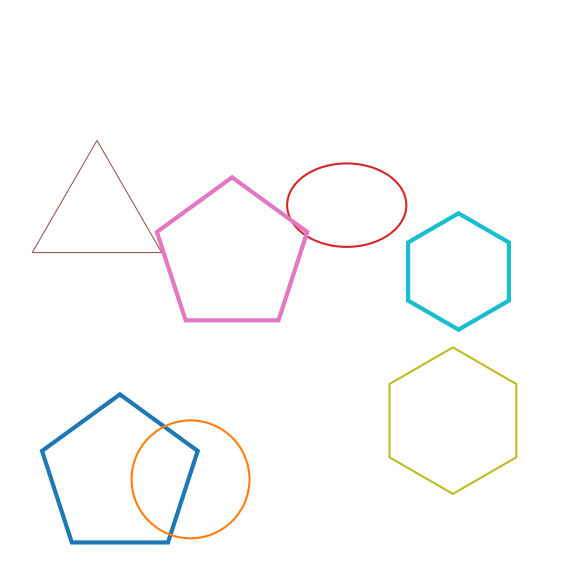[{"shape": "pentagon", "thickness": 2, "radius": 0.71, "center": [0.208, 0.174]}, {"shape": "circle", "thickness": 1, "radius": 0.51, "center": [0.33, 0.169]}, {"shape": "oval", "thickness": 1, "radius": 0.52, "center": [0.6, 0.644]}, {"shape": "triangle", "thickness": 0.5, "radius": 0.65, "center": [0.168, 0.627]}, {"shape": "pentagon", "thickness": 2, "radius": 0.68, "center": [0.402, 0.555]}, {"shape": "hexagon", "thickness": 1, "radius": 0.63, "center": [0.784, 0.271]}, {"shape": "hexagon", "thickness": 2, "radius": 0.5, "center": [0.794, 0.529]}]